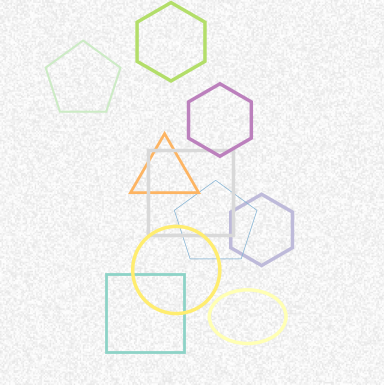[{"shape": "square", "thickness": 2, "radius": 0.51, "center": [0.377, 0.188]}, {"shape": "oval", "thickness": 2.5, "radius": 0.5, "center": [0.643, 0.178]}, {"shape": "hexagon", "thickness": 2.5, "radius": 0.46, "center": [0.68, 0.403]}, {"shape": "pentagon", "thickness": 0.5, "radius": 0.56, "center": [0.56, 0.419]}, {"shape": "triangle", "thickness": 2, "radius": 0.51, "center": [0.427, 0.551]}, {"shape": "hexagon", "thickness": 2.5, "radius": 0.51, "center": [0.444, 0.892]}, {"shape": "square", "thickness": 2.5, "radius": 0.55, "center": [0.495, 0.5]}, {"shape": "hexagon", "thickness": 2.5, "radius": 0.47, "center": [0.571, 0.688]}, {"shape": "pentagon", "thickness": 1.5, "radius": 0.51, "center": [0.216, 0.793]}, {"shape": "circle", "thickness": 2.5, "radius": 0.57, "center": [0.458, 0.299]}]